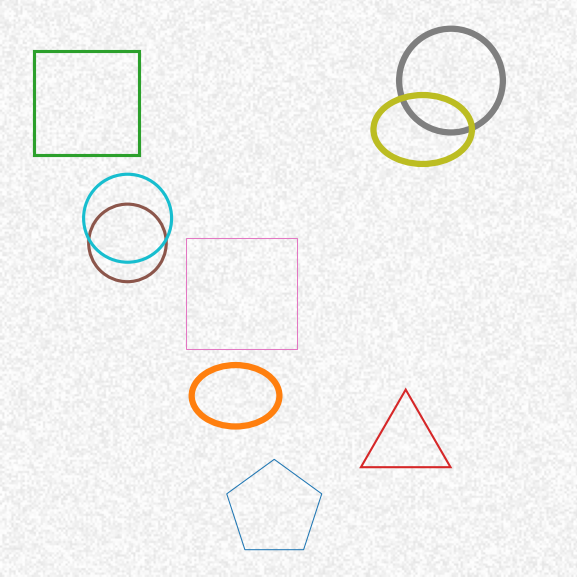[{"shape": "pentagon", "thickness": 0.5, "radius": 0.43, "center": [0.475, 0.117]}, {"shape": "oval", "thickness": 3, "radius": 0.38, "center": [0.408, 0.314]}, {"shape": "square", "thickness": 1.5, "radius": 0.45, "center": [0.15, 0.82]}, {"shape": "triangle", "thickness": 1, "radius": 0.45, "center": [0.703, 0.235]}, {"shape": "circle", "thickness": 1.5, "radius": 0.34, "center": [0.221, 0.579]}, {"shape": "square", "thickness": 0.5, "radius": 0.48, "center": [0.419, 0.491]}, {"shape": "circle", "thickness": 3, "radius": 0.45, "center": [0.781, 0.86]}, {"shape": "oval", "thickness": 3, "radius": 0.43, "center": [0.732, 0.775]}, {"shape": "circle", "thickness": 1.5, "radius": 0.38, "center": [0.221, 0.621]}]